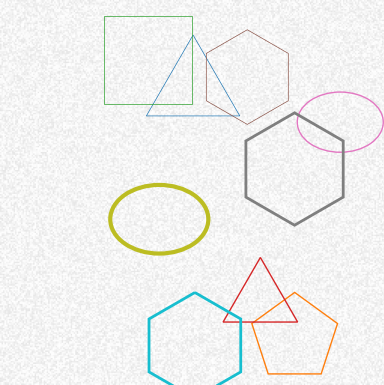[{"shape": "triangle", "thickness": 0.5, "radius": 0.7, "center": [0.501, 0.769]}, {"shape": "pentagon", "thickness": 1, "radius": 0.59, "center": [0.765, 0.123]}, {"shape": "square", "thickness": 0.5, "radius": 0.57, "center": [0.386, 0.843]}, {"shape": "triangle", "thickness": 1, "radius": 0.56, "center": [0.676, 0.219]}, {"shape": "hexagon", "thickness": 0.5, "radius": 0.61, "center": [0.642, 0.8]}, {"shape": "oval", "thickness": 1, "radius": 0.56, "center": [0.884, 0.683]}, {"shape": "hexagon", "thickness": 2, "radius": 0.73, "center": [0.765, 0.561]}, {"shape": "oval", "thickness": 3, "radius": 0.64, "center": [0.414, 0.431]}, {"shape": "hexagon", "thickness": 2, "radius": 0.69, "center": [0.506, 0.103]}]